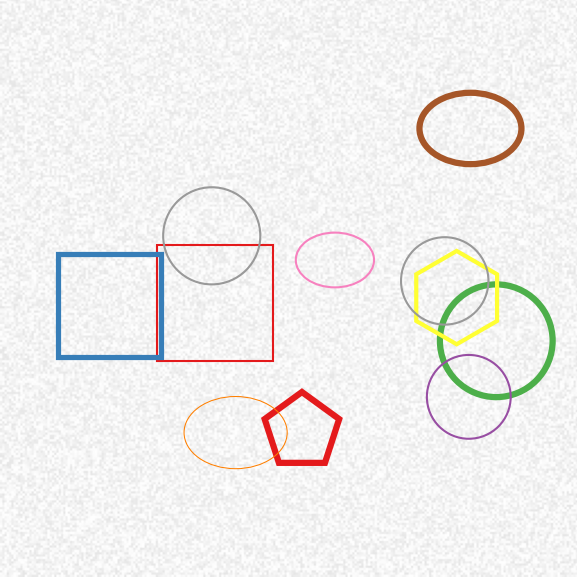[{"shape": "square", "thickness": 1, "radius": 0.5, "center": [0.373, 0.475]}, {"shape": "pentagon", "thickness": 3, "radius": 0.34, "center": [0.523, 0.253]}, {"shape": "square", "thickness": 2.5, "radius": 0.45, "center": [0.19, 0.47]}, {"shape": "circle", "thickness": 3, "radius": 0.49, "center": [0.859, 0.409]}, {"shape": "circle", "thickness": 1, "radius": 0.36, "center": [0.812, 0.312]}, {"shape": "oval", "thickness": 0.5, "radius": 0.45, "center": [0.408, 0.25]}, {"shape": "hexagon", "thickness": 2, "radius": 0.4, "center": [0.791, 0.484]}, {"shape": "oval", "thickness": 3, "radius": 0.44, "center": [0.815, 0.777]}, {"shape": "oval", "thickness": 1, "radius": 0.34, "center": [0.58, 0.549]}, {"shape": "circle", "thickness": 1, "radius": 0.38, "center": [0.77, 0.513]}, {"shape": "circle", "thickness": 1, "radius": 0.42, "center": [0.367, 0.591]}]